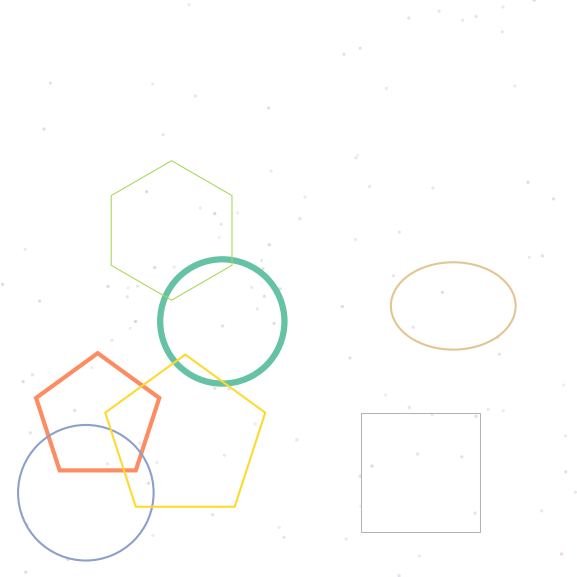[{"shape": "circle", "thickness": 3, "radius": 0.54, "center": [0.385, 0.443]}, {"shape": "pentagon", "thickness": 2, "radius": 0.56, "center": [0.169, 0.275]}, {"shape": "circle", "thickness": 1, "radius": 0.59, "center": [0.149, 0.146]}, {"shape": "hexagon", "thickness": 0.5, "radius": 0.6, "center": [0.297, 0.6]}, {"shape": "pentagon", "thickness": 1, "radius": 0.73, "center": [0.321, 0.239]}, {"shape": "oval", "thickness": 1, "radius": 0.54, "center": [0.785, 0.469]}, {"shape": "square", "thickness": 0.5, "radius": 0.51, "center": [0.728, 0.182]}]